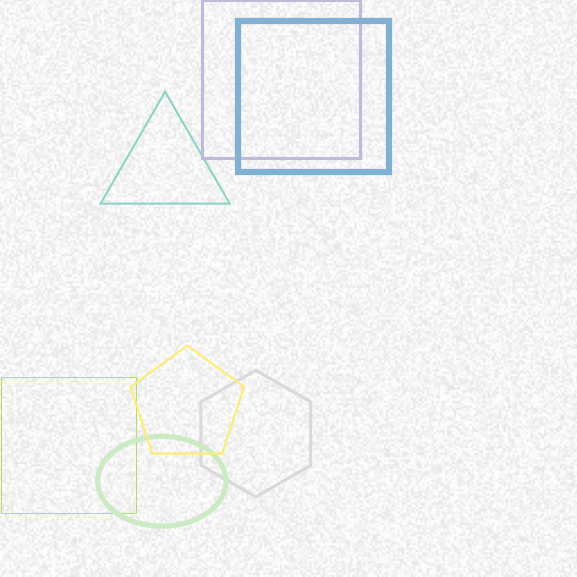[{"shape": "triangle", "thickness": 1, "radius": 0.65, "center": [0.286, 0.711]}, {"shape": "square", "thickness": 1.5, "radius": 0.68, "center": [0.487, 0.863]}, {"shape": "square", "thickness": 3, "radius": 0.65, "center": [0.542, 0.832]}, {"shape": "square", "thickness": 0.5, "radius": 0.59, "center": [0.119, 0.228]}, {"shape": "hexagon", "thickness": 1.5, "radius": 0.55, "center": [0.443, 0.248]}, {"shape": "oval", "thickness": 2.5, "radius": 0.56, "center": [0.28, 0.166]}, {"shape": "pentagon", "thickness": 1, "radius": 0.52, "center": [0.324, 0.297]}]